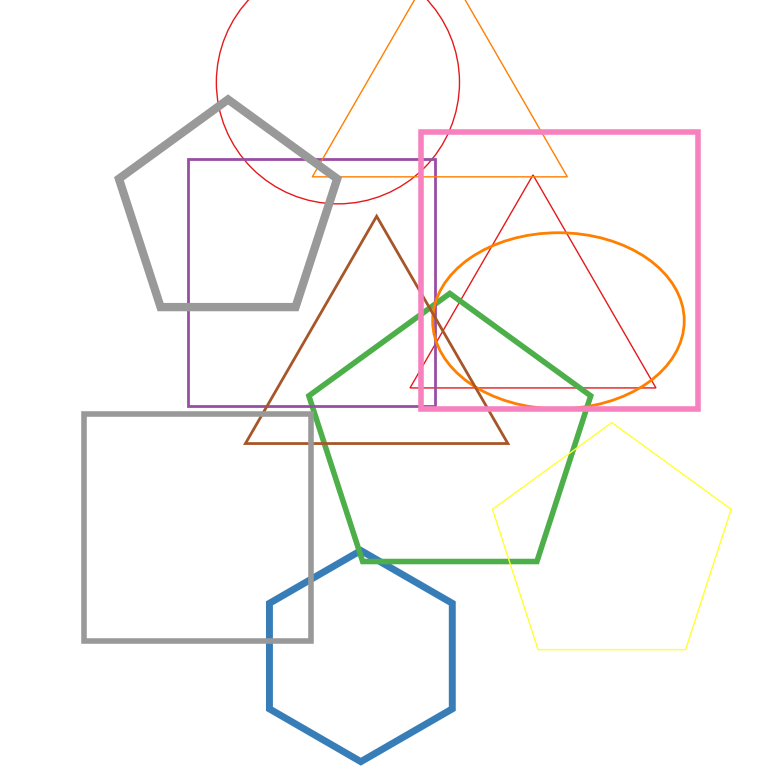[{"shape": "circle", "thickness": 0.5, "radius": 0.79, "center": [0.439, 0.893]}, {"shape": "triangle", "thickness": 0.5, "radius": 0.92, "center": [0.692, 0.588]}, {"shape": "hexagon", "thickness": 2.5, "radius": 0.69, "center": [0.469, 0.148]}, {"shape": "pentagon", "thickness": 2, "radius": 0.96, "center": [0.584, 0.426]}, {"shape": "square", "thickness": 1, "radius": 0.8, "center": [0.404, 0.633]}, {"shape": "triangle", "thickness": 0.5, "radius": 0.96, "center": [0.571, 0.866]}, {"shape": "oval", "thickness": 1, "radius": 0.82, "center": [0.725, 0.583]}, {"shape": "pentagon", "thickness": 0.5, "radius": 0.81, "center": [0.795, 0.288]}, {"shape": "triangle", "thickness": 1, "radius": 0.98, "center": [0.489, 0.522]}, {"shape": "square", "thickness": 2, "radius": 0.9, "center": [0.726, 0.649]}, {"shape": "square", "thickness": 2, "radius": 0.74, "center": [0.257, 0.315]}, {"shape": "pentagon", "thickness": 3, "radius": 0.75, "center": [0.296, 0.722]}]